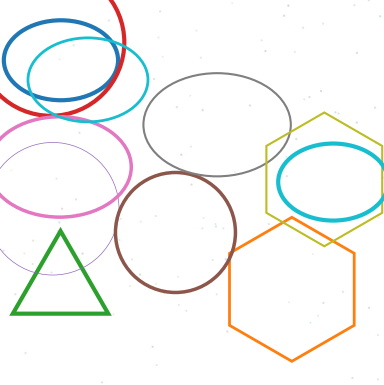[{"shape": "oval", "thickness": 3, "radius": 0.74, "center": [0.158, 0.843]}, {"shape": "hexagon", "thickness": 2, "radius": 0.93, "center": [0.758, 0.249]}, {"shape": "triangle", "thickness": 3, "radius": 0.72, "center": [0.157, 0.257]}, {"shape": "circle", "thickness": 3, "radius": 0.95, "center": [0.132, 0.89]}, {"shape": "circle", "thickness": 0.5, "radius": 0.86, "center": [0.137, 0.458]}, {"shape": "circle", "thickness": 2.5, "radius": 0.78, "center": [0.456, 0.396]}, {"shape": "oval", "thickness": 2.5, "radius": 0.93, "center": [0.155, 0.566]}, {"shape": "oval", "thickness": 1.5, "radius": 0.96, "center": [0.564, 0.676]}, {"shape": "hexagon", "thickness": 1.5, "radius": 0.87, "center": [0.842, 0.534]}, {"shape": "oval", "thickness": 3, "radius": 0.71, "center": [0.865, 0.527]}, {"shape": "oval", "thickness": 2, "radius": 0.78, "center": [0.229, 0.793]}]